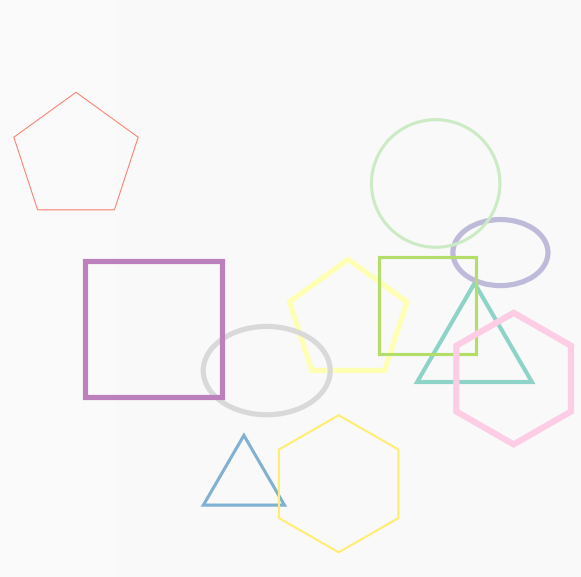[{"shape": "triangle", "thickness": 2, "radius": 0.57, "center": [0.816, 0.395]}, {"shape": "pentagon", "thickness": 2.5, "radius": 0.53, "center": [0.599, 0.444]}, {"shape": "oval", "thickness": 2.5, "radius": 0.41, "center": [0.861, 0.562]}, {"shape": "pentagon", "thickness": 0.5, "radius": 0.56, "center": [0.131, 0.727]}, {"shape": "triangle", "thickness": 1.5, "radius": 0.4, "center": [0.42, 0.165]}, {"shape": "square", "thickness": 1.5, "radius": 0.42, "center": [0.735, 0.47]}, {"shape": "hexagon", "thickness": 3, "radius": 0.57, "center": [0.884, 0.344]}, {"shape": "oval", "thickness": 2.5, "radius": 0.55, "center": [0.459, 0.357]}, {"shape": "square", "thickness": 2.5, "radius": 0.59, "center": [0.264, 0.429]}, {"shape": "circle", "thickness": 1.5, "radius": 0.55, "center": [0.75, 0.681]}, {"shape": "hexagon", "thickness": 1, "radius": 0.59, "center": [0.583, 0.161]}]